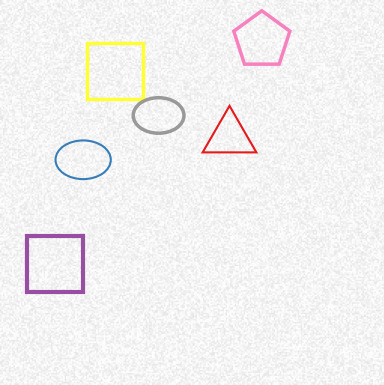[{"shape": "triangle", "thickness": 1.5, "radius": 0.4, "center": [0.596, 0.645]}, {"shape": "oval", "thickness": 1.5, "radius": 0.36, "center": [0.216, 0.585]}, {"shape": "square", "thickness": 3, "radius": 0.36, "center": [0.144, 0.315]}, {"shape": "square", "thickness": 2.5, "radius": 0.37, "center": [0.299, 0.816]}, {"shape": "pentagon", "thickness": 2.5, "radius": 0.38, "center": [0.68, 0.895]}, {"shape": "oval", "thickness": 2.5, "radius": 0.33, "center": [0.412, 0.7]}]